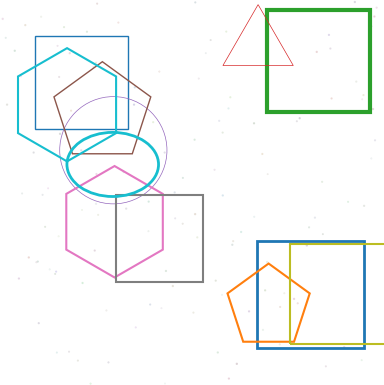[{"shape": "square", "thickness": 1, "radius": 0.61, "center": [0.212, 0.786]}, {"shape": "square", "thickness": 2, "radius": 0.69, "center": [0.806, 0.236]}, {"shape": "pentagon", "thickness": 1.5, "radius": 0.56, "center": [0.698, 0.203]}, {"shape": "square", "thickness": 3, "radius": 0.67, "center": [0.828, 0.842]}, {"shape": "triangle", "thickness": 0.5, "radius": 0.53, "center": [0.67, 0.883]}, {"shape": "circle", "thickness": 0.5, "radius": 0.7, "center": [0.294, 0.61]}, {"shape": "pentagon", "thickness": 1, "radius": 0.66, "center": [0.266, 0.708]}, {"shape": "hexagon", "thickness": 1.5, "radius": 0.72, "center": [0.298, 0.424]}, {"shape": "square", "thickness": 1.5, "radius": 0.57, "center": [0.415, 0.38]}, {"shape": "square", "thickness": 1.5, "radius": 0.65, "center": [0.883, 0.236]}, {"shape": "hexagon", "thickness": 1.5, "radius": 0.74, "center": [0.174, 0.728]}, {"shape": "oval", "thickness": 2, "radius": 0.59, "center": [0.293, 0.573]}]